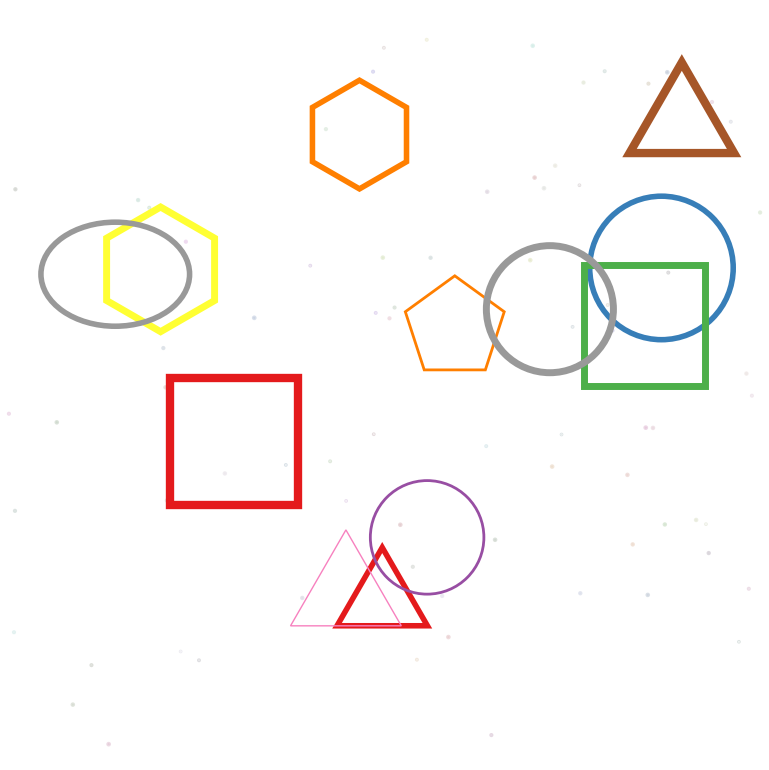[{"shape": "triangle", "thickness": 2, "radius": 0.34, "center": [0.496, 0.221]}, {"shape": "square", "thickness": 3, "radius": 0.41, "center": [0.304, 0.427]}, {"shape": "circle", "thickness": 2, "radius": 0.47, "center": [0.859, 0.652]}, {"shape": "square", "thickness": 2.5, "radius": 0.39, "center": [0.837, 0.577]}, {"shape": "circle", "thickness": 1, "radius": 0.37, "center": [0.555, 0.302]}, {"shape": "hexagon", "thickness": 2, "radius": 0.35, "center": [0.467, 0.825]}, {"shape": "pentagon", "thickness": 1, "radius": 0.34, "center": [0.591, 0.574]}, {"shape": "hexagon", "thickness": 2.5, "radius": 0.4, "center": [0.209, 0.65]}, {"shape": "triangle", "thickness": 3, "radius": 0.39, "center": [0.885, 0.84]}, {"shape": "triangle", "thickness": 0.5, "radius": 0.42, "center": [0.449, 0.229]}, {"shape": "circle", "thickness": 2.5, "radius": 0.41, "center": [0.714, 0.598]}, {"shape": "oval", "thickness": 2, "radius": 0.48, "center": [0.15, 0.644]}]